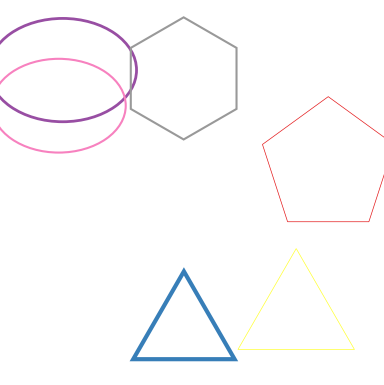[{"shape": "pentagon", "thickness": 0.5, "radius": 0.9, "center": [0.853, 0.569]}, {"shape": "triangle", "thickness": 3, "radius": 0.76, "center": [0.478, 0.143]}, {"shape": "oval", "thickness": 2, "radius": 0.96, "center": [0.163, 0.818]}, {"shape": "triangle", "thickness": 0.5, "radius": 0.87, "center": [0.769, 0.18]}, {"shape": "oval", "thickness": 1.5, "radius": 0.87, "center": [0.153, 0.725]}, {"shape": "hexagon", "thickness": 1.5, "radius": 0.79, "center": [0.477, 0.796]}]